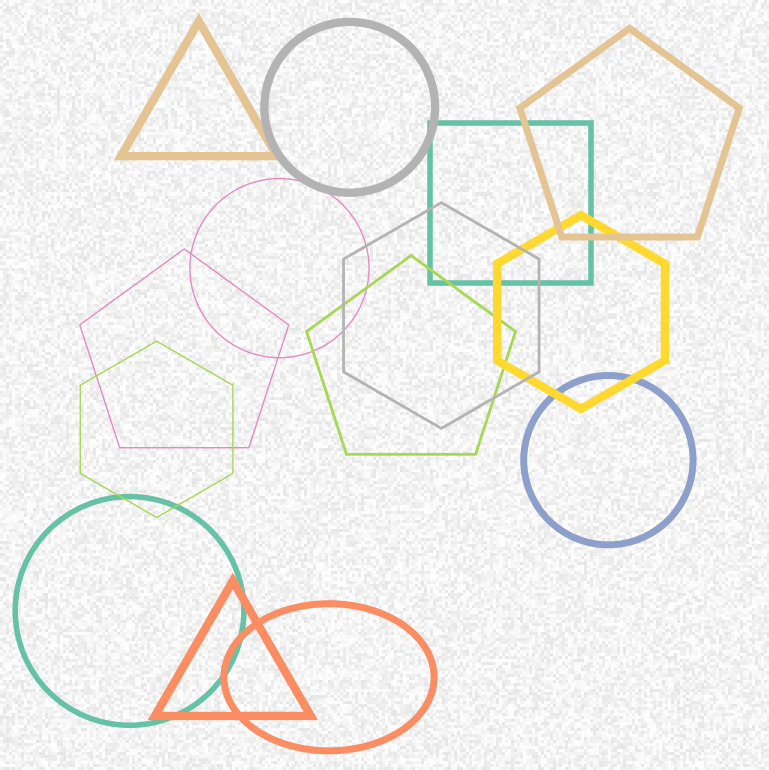[{"shape": "square", "thickness": 2, "radius": 0.52, "center": [0.663, 0.737]}, {"shape": "circle", "thickness": 2, "radius": 0.74, "center": [0.168, 0.207]}, {"shape": "triangle", "thickness": 3, "radius": 0.58, "center": [0.302, 0.129]}, {"shape": "oval", "thickness": 2.5, "radius": 0.68, "center": [0.427, 0.12]}, {"shape": "circle", "thickness": 2.5, "radius": 0.55, "center": [0.79, 0.402]}, {"shape": "circle", "thickness": 0.5, "radius": 0.58, "center": [0.363, 0.652]}, {"shape": "pentagon", "thickness": 0.5, "radius": 0.71, "center": [0.239, 0.534]}, {"shape": "hexagon", "thickness": 0.5, "radius": 0.57, "center": [0.203, 0.442]}, {"shape": "pentagon", "thickness": 1, "radius": 0.71, "center": [0.534, 0.525]}, {"shape": "hexagon", "thickness": 3, "radius": 0.63, "center": [0.755, 0.595]}, {"shape": "pentagon", "thickness": 2.5, "radius": 0.75, "center": [0.818, 0.813]}, {"shape": "triangle", "thickness": 3, "radius": 0.58, "center": [0.258, 0.856]}, {"shape": "hexagon", "thickness": 1, "radius": 0.73, "center": [0.573, 0.59]}, {"shape": "circle", "thickness": 3, "radius": 0.55, "center": [0.454, 0.861]}]